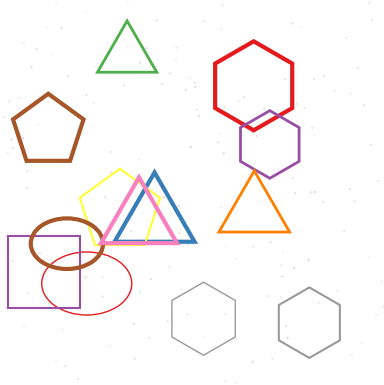[{"shape": "oval", "thickness": 1, "radius": 0.58, "center": [0.225, 0.264]}, {"shape": "hexagon", "thickness": 3, "radius": 0.58, "center": [0.659, 0.777]}, {"shape": "triangle", "thickness": 3, "radius": 0.6, "center": [0.401, 0.432]}, {"shape": "triangle", "thickness": 2, "radius": 0.44, "center": [0.33, 0.857]}, {"shape": "hexagon", "thickness": 2, "radius": 0.44, "center": [0.701, 0.625]}, {"shape": "square", "thickness": 1.5, "radius": 0.47, "center": [0.114, 0.294]}, {"shape": "triangle", "thickness": 2, "radius": 0.53, "center": [0.66, 0.45]}, {"shape": "pentagon", "thickness": 1.5, "radius": 0.55, "center": [0.311, 0.452]}, {"shape": "oval", "thickness": 3, "radius": 0.47, "center": [0.174, 0.367]}, {"shape": "pentagon", "thickness": 3, "radius": 0.48, "center": [0.125, 0.66]}, {"shape": "triangle", "thickness": 3, "radius": 0.57, "center": [0.361, 0.425]}, {"shape": "hexagon", "thickness": 1, "radius": 0.47, "center": [0.529, 0.172]}, {"shape": "hexagon", "thickness": 1.5, "radius": 0.46, "center": [0.803, 0.162]}]